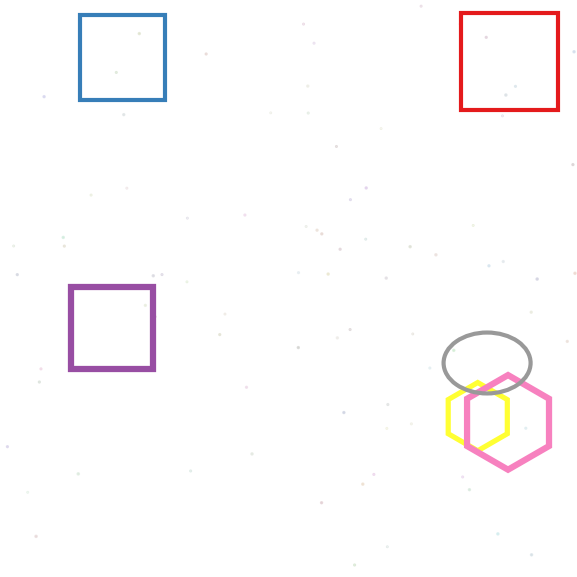[{"shape": "square", "thickness": 2, "radius": 0.42, "center": [0.882, 0.892]}, {"shape": "square", "thickness": 2, "radius": 0.37, "center": [0.212, 0.899]}, {"shape": "square", "thickness": 3, "radius": 0.35, "center": [0.193, 0.431]}, {"shape": "hexagon", "thickness": 2.5, "radius": 0.3, "center": [0.827, 0.278]}, {"shape": "hexagon", "thickness": 3, "radius": 0.41, "center": [0.88, 0.268]}, {"shape": "oval", "thickness": 2, "radius": 0.38, "center": [0.843, 0.371]}]